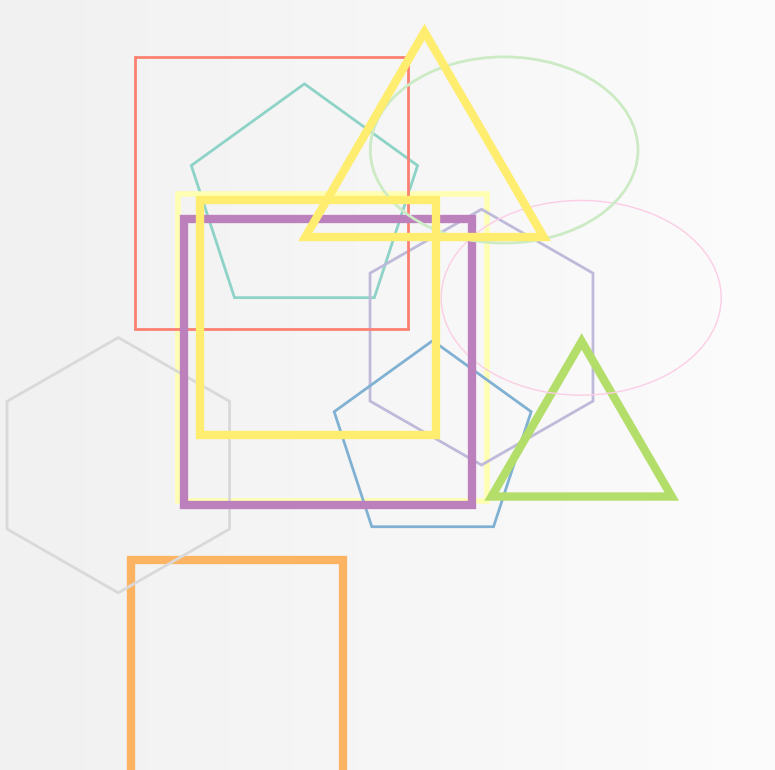[{"shape": "pentagon", "thickness": 1, "radius": 0.77, "center": [0.393, 0.738]}, {"shape": "square", "thickness": 2, "radius": 1.0, "center": [0.429, 0.549]}, {"shape": "hexagon", "thickness": 1, "radius": 0.83, "center": [0.621, 0.562]}, {"shape": "square", "thickness": 1, "radius": 0.88, "center": [0.35, 0.749]}, {"shape": "pentagon", "thickness": 1, "radius": 0.67, "center": [0.558, 0.424]}, {"shape": "square", "thickness": 3, "radius": 0.69, "center": [0.306, 0.135]}, {"shape": "triangle", "thickness": 3, "radius": 0.67, "center": [0.751, 0.422]}, {"shape": "oval", "thickness": 0.5, "radius": 0.9, "center": [0.75, 0.613]}, {"shape": "hexagon", "thickness": 1, "radius": 0.83, "center": [0.153, 0.396]}, {"shape": "square", "thickness": 3, "radius": 0.93, "center": [0.423, 0.53]}, {"shape": "oval", "thickness": 1, "radius": 0.86, "center": [0.651, 0.805]}, {"shape": "triangle", "thickness": 3, "radius": 0.89, "center": [0.548, 0.781]}, {"shape": "square", "thickness": 3, "radius": 0.76, "center": [0.41, 0.588]}]